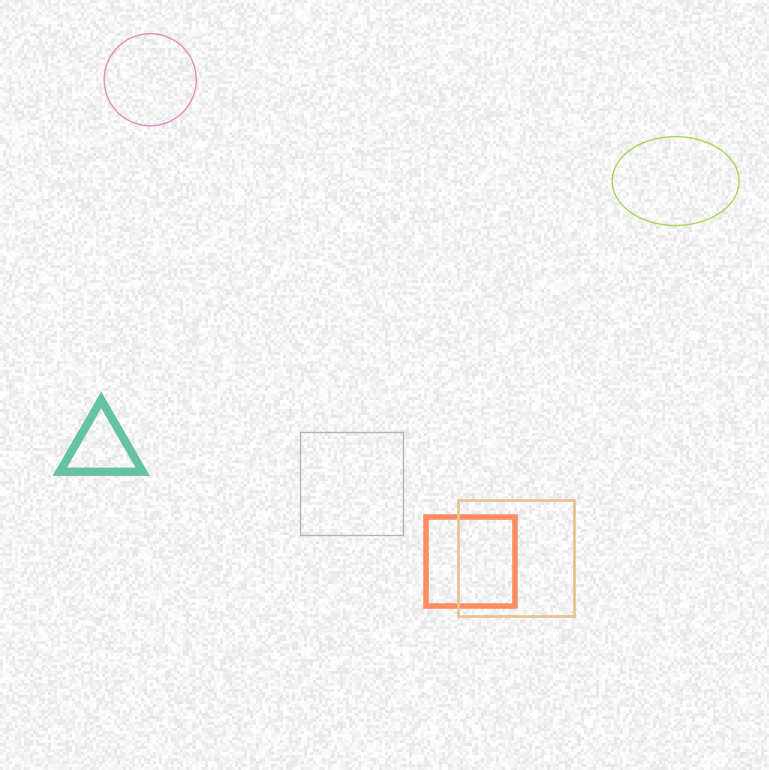[{"shape": "triangle", "thickness": 3, "radius": 0.31, "center": [0.131, 0.418]}, {"shape": "square", "thickness": 2, "radius": 0.29, "center": [0.611, 0.27]}, {"shape": "circle", "thickness": 0.5, "radius": 0.3, "center": [0.195, 0.896]}, {"shape": "oval", "thickness": 0.5, "radius": 0.41, "center": [0.877, 0.765]}, {"shape": "square", "thickness": 1, "radius": 0.38, "center": [0.67, 0.275]}, {"shape": "square", "thickness": 0.5, "radius": 0.33, "center": [0.457, 0.372]}]